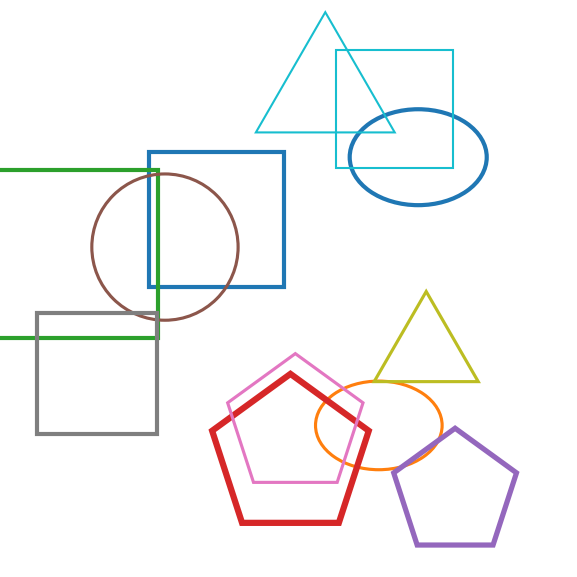[{"shape": "square", "thickness": 2, "radius": 0.58, "center": [0.375, 0.619]}, {"shape": "oval", "thickness": 2, "radius": 0.59, "center": [0.724, 0.727]}, {"shape": "oval", "thickness": 1.5, "radius": 0.55, "center": [0.656, 0.262]}, {"shape": "square", "thickness": 2, "radius": 0.73, "center": [0.127, 0.559]}, {"shape": "pentagon", "thickness": 3, "radius": 0.71, "center": [0.503, 0.209]}, {"shape": "pentagon", "thickness": 2.5, "radius": 0.56, "center": [0.788, 0.146]}, {"shape": "circle", "thickness": 1.5, "radius": 0.63, "center": [0.286, 0.571]}, {"shape": "pentagon", "thickness": 1.5, "radius": 0.62, "center": [0.511, 0.264]}, {"shape": "square", "thickness": 2, "radius": 0.52, "center": [0.168, 0.352]}, {"shape": "triangle", "thickness": 1.5, "radius": 0.52, "center": [0.738, 0.39]}, {"shape": "triangle", "thickness": 1, "radius": 0.69, "center": [0.563, 0.839]}, {"shape": "square", "thickness": 1, "radius": 0.51, "center": [0.683, 0.81]}]